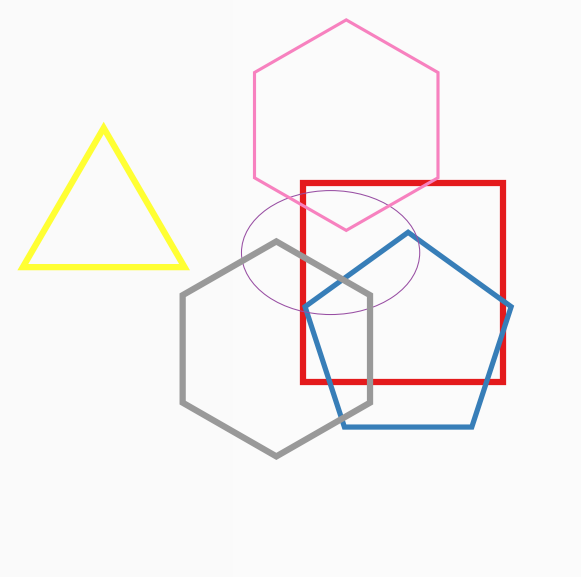[{"shape": "square", "thickness": 3, "radius": 0.86, "center": [0.693, 0.51]}, {"shape": "pentagon", "thickness": 2.5, "radius": 0.93, "center": [0.702, 0.41]}, {"shape": "oval", "thickness": 0.5, "radius": 0.77, "center": [0.569, 0.562]}, {"shape": "triangle", "thickness": 3, "radius": 0.8, "center": [0.178, 0.617]}, {"shape": "hexagon", "thickness": 1.5, "radius": 0.91, "center": [0.596, 0.782]}, {"shape": "hexagon", "thickness": 3, "radius": 0.93, "center": [0.475, 0.395]}]